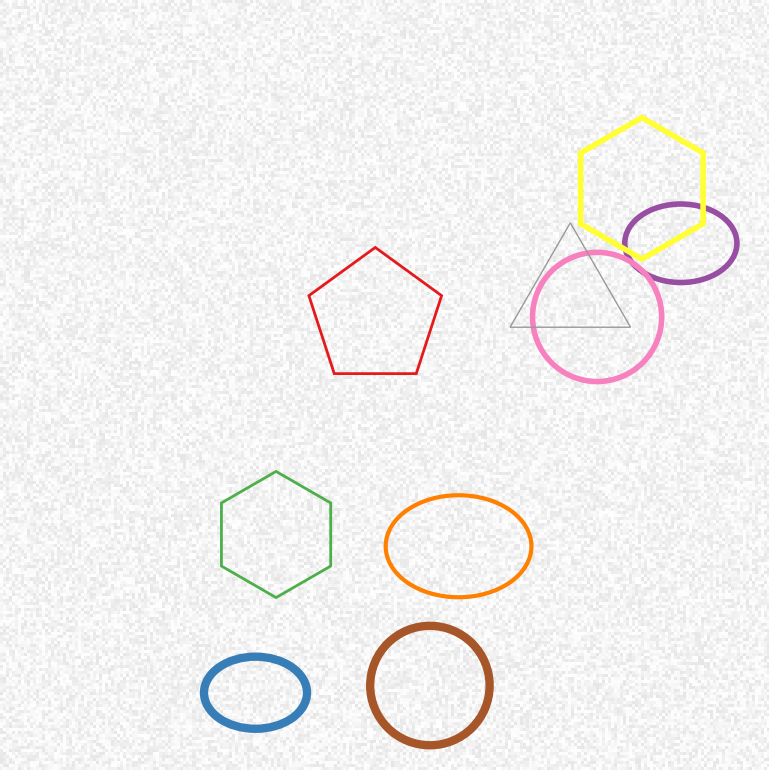[{"shape": "pentagon", "thickness": 1, "radius": 0.45, "center": [0.487, 0.588]}, {"shape": "oval", "thickness": 3, "radius": 0.33, "center": [0.332, 0.1]}, {"shape": "hexagon", "thickness": 1, "radius": 0.41, "center": [0.359, 0.306]}, {"shape": "oval", "thickness": 2, "radius": 0.36, "center": [0.884, 0.684]}, {"shape": "oval", "thickness": 1.5, "radius": 0.47, "center": [0.596, 0.291]}, {"shape": "hexagon", "thickness": 2, "radius": 0.46, "center": [0.834, 0.755]}, {"shape": "circle", "thickness": 3, "radius": 0.39, "center": [0.558, 0.11]}, {"shape": "circle", "thickness": 2, "radius": 0.42, "center": [0.775, 0.588]}, {"shape": "triangle", "thickness": 0.5, "radius": 0.45, "center": [0.741, 0.62]}]